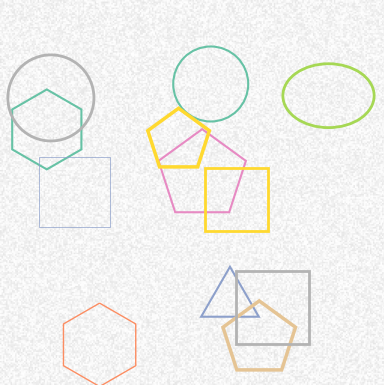[{"shape": "hexagon", "thickness": 1.5, "radius": 0.52, "center": [0.122, 0.664]}, {"shape": "circle", "thickness": 1.5, "radius": 0.49, "center": [0.547, 0.782]}, {"shape": "hexagon", "thickness": 1, "radius": 0.54, "center": [0.259, 0.104]}, {"shape": "triangle", "thickness": 1.5, "radius": 0.43, "center": [0.597, 0.221]}, {"shape": "square", "thickness": 0.5, "radius": 0.46, "center": [0.193, 0.501]}, {"shape": "pentagon", "thickness": 1.5, "radius": 0.6, "center": [0.525, 0.545]}, {"shape": "oval", "thickness": 2, "radius": 0.59, "center": [0.853, 0.751]}, {"shape": "square", "thickness": 2, "radius": 0.41, "center": [0.615, 0.482]}, {"shape": "pentagon", "thickness": 2.5, "radius": 0.42, "center": [0.464, 0.635]}, {"shape": "pentagon", "thickness": 2.5, "radius": 0.5, "center": [0.673, 0.119]}, {"shape": "square", "thickness": 2, "radius": 0.48, "center": [0.708, 0.202]}, {"shape": "circle", "thickness": 2, "radius": 0.56, "center": [0.132, 0.746]}]